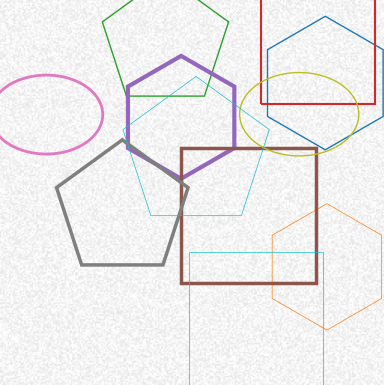[{"shape": "hexagon", "thickness": 1, "radius": 0.87, "center": [0.845, 0.784]}, {"shape": "hexagon", "thickness": 0.5, "radius": 0.82, "center": [0.849, 0.307]}, {"shape": "pentagon", "thickness": 1, "radius": 0.86, "center": [0.43, 0.89]}, {"shape": "square", "thickness": 1.5, "radius": 0.74, "center": [0.826, 0.879]}, {"shape": "hexagon", "thickness": 3, "radius": 0.8, "center": [0.47, 0.695]}, {"shape": "square", "thickness": 2.5, "radius": 0.88, "center": [0.645, 0.439]}, {"shape": "oval", "thickness": 2, "radius": 0.73, "center": [0.12, 0.702]}, {"shape": "pentagon", "thickness": 2.5, "radius": 0.9, "center": [0.318, 0.457]}, {"shape": "oval", "thickness": 1, "radius": 0.77, "center": [0.777, 0.703]}, {"shape": "pentagon", "thickness": 0.5, "radius": 1.0, "center": [0.509, 0.602]}, {"shape": "square", "thickness": 0.5, "radius": 0.87, "center": [0.665, 0.172]}]